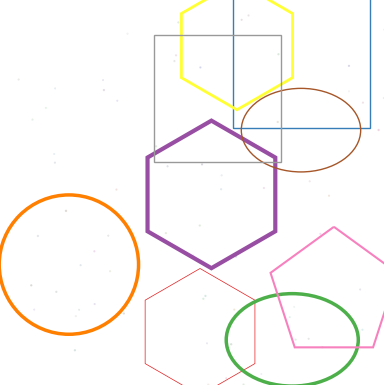[{"shape": "hexagon", "thickness": 0.5, "radius": 0.82, "center": [0.52, 0.138]}, {"shape": "square", "thickness": 1, "radius": 0.89, "center": [0.784, 0.846]}, {"shape": "oval", "thickness": 2.5, "radius": 0.86, "center": [0.759, 0.117]}, {"shape": "hexagon", "thickness": 3, "radius": 0.96, "center": [0.549, 0.495]}, {"shape": "circle", "thickness": 2.5, "radius": 0.9, "center": [0.179, 0.313]}, {"shape": "hexagon", "thickness": 2, "radius": 0.83, "center": [0.616, 0.882]}, {"shape": "oval", "thickness": 1, "radius": 0.78, "center": [0.782, 0.662]}, {"shape": "pentagon", "thickness": 1.5, "radius": 0.87, "center": [0.867, 0.238]}, {"shape": "square", "thickness": 1, "radius": 0.83, "center": [0.565, 0.745]}]